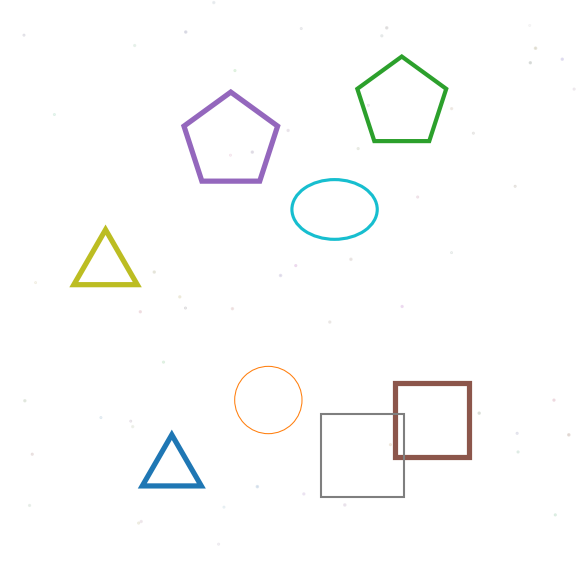[{"shape": "triangle", "thickness": 2.5, "radius": 0.3, "center": [0.297, 0.187]}, {"shape": "circle", "thickness": 0.5, "radius": 0.29, "center": [0.465, 0.306]}, {"shape": "pentagon", "thickness": 2, "radius": 0.4, "center": [0.696, 0.82]}, {"shape": "pentagon", "thickness": 2.5, "radius": 0.43, "center": [0.4, 0.754]}, {"shape": "square", "thickness": 2.5, "radius": 0.32, "center": [0.748, 0.272]}, {"shape": "square", "thickness": 1, "radius": 0.36, "center": [0.628, 0.21]}, {"shape": "triangle", "thickness": 2.5, "radius": 0.32, "center": [0.183, 0.538]}, {"shape": "oval", "thickness": 1.5, "radius": 0.37, "center": [0.579, 0.636]}]